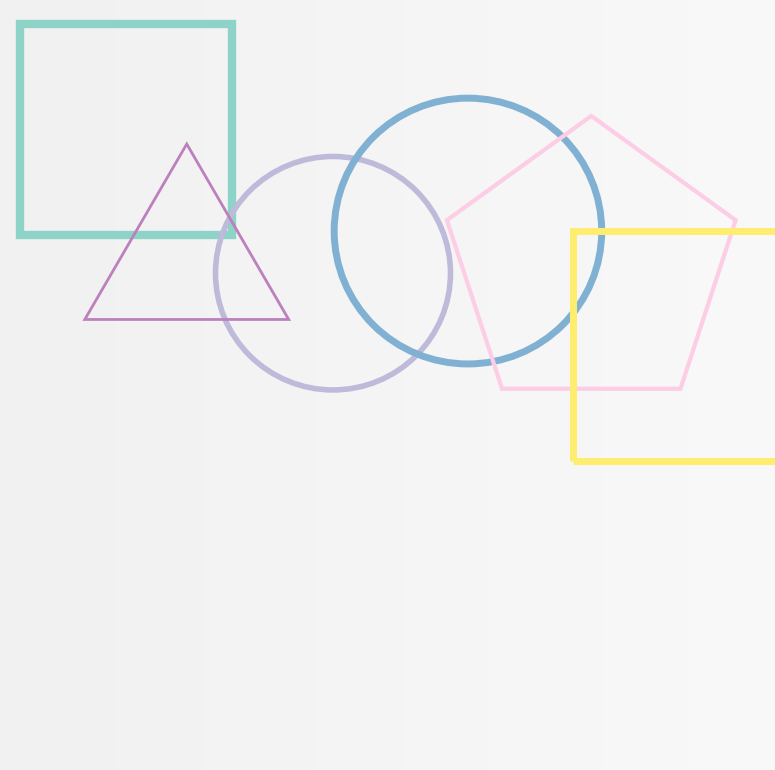[{"shape": "square", "thickness": 3, "radius": 0.68, "center": [0.162, 0.832]}, {"shape": "circle", "thickness": 2, "radius": 0.76, "center": [0.43, 0.645]}, {"shape": "circle", "thickness": 2.5, "radius": 0.86, "center": [0.604, 0.7]}, {"shape": "pentagon", "thickness": 1.5, "radius": 0.98, "center": [0.763, 0.654]}, {"shape": "triangle", "thickness": 1, "radius": 0.76, "center": [0.241, 0.661]}, {"shape": "square", "thickness": 2.5, "radius": 0.75, "center": [0.888, 0.55]}]